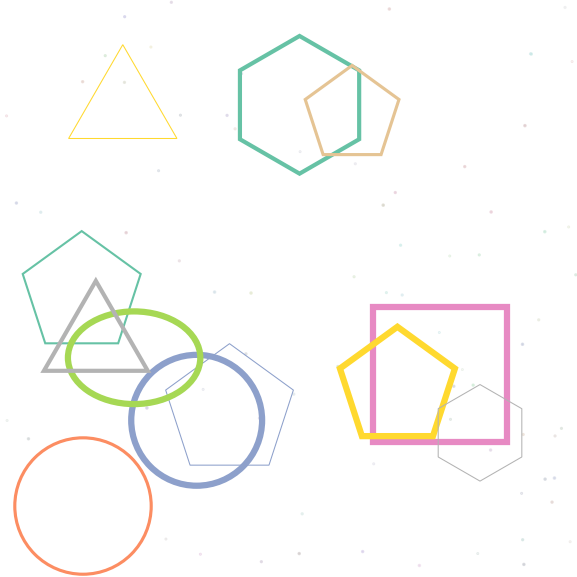[{"shape": "pentagon", "thickness": 1, "radius": 0.54, "center": [0.141, 0.492]}, {"shape": "hexagon", "thickness": 2, "radius": 0.6, "center": [0.519, 0.818]}, {"shape": "circle", "thickness": 1.5, "radius": 0.59, "center": [0.144, 0.123]}, {"shape": "pentagon", "thickness": 0.5, "radius": 0.58, "center": [0.397, 0.288]}, {"shape": "circle", "thickness": 3, "radius": 0.57, "center": [0.341, 0.271]}, {"shape": "square", "thickness": 3, "radius": 0.58, "center": [0.762, 0.35]}, {"shape": "oval", "thickness": 3, "radius": 0.57, "center": [0.232, 0.38]}, {"shape": "triangle", "thickness": 0.5, "radius": 0.54, "center": [0.213, 0.813]}, {"shape": "pentagon", "thickness": 3, "radius": 0.52, "center": [0.688, 0.329]}, {"shape": "pentagon", "thickness": 1.5, "radius": 0.43, "center": [0.61, 0.8]}, {"shape": "hexagon", "thickness": 0.5, "radius": 0.42, "center": [0.831, 0.25]}, {"shape": "triangle", "thickness": 2, "radius": 0.52, "center": [0.166, 0.409]}]